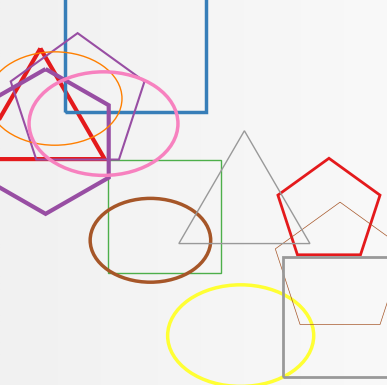[{"shape": "pentagon", "thickness": 2, "radius": 0.69, "center": [0.849, 0.45]}, {"shape": "triangle", "thickness": 3, "radius": 0.96, "center": [0.104, 0.683]}, {"shape": "square", "thickness": 2.5, "radius": 0.91, "center": [0.35, 0.891]}, {"shape": "square", "thickness": 1, "radius": 0.73, "center": [0.424, 0.437]}, {"shape": "pentagon", "thickness": 1.5, "radius": 0.91, "center": [0.2, 0.732]}, {"shape": "hexagon", "thickness": 3, "radius": 0.94, "center": [0.118, 0.633]}, {"shape": "oval", "thickness": 1, "radius": 0.87, "center": [0.142, 0.744]}, {"shape": "oval", "thickness": 2.5, "radius": 0.94, "center": [0.621, 0.128]}, {"shape": "oval", "thickness": 2.5, "radius": 0.78, "center": [0.388, 0.376]}, {"shape": "pentagon", "thickness": 0.5, "radius": 0.88, "center": [0.878, 0.299]}, {"shape": "oval", "thickness": 2.5, "radius": 0.96, "center": [0.267, 0.679]}, {"shape": "triangle", "thickness": 1, "radius": 0.98, "center": [0.631, 0.465]}, {"shape": "square", "thickness": 2, "radius": 0.78, "center": [0.886, 0.175]}]